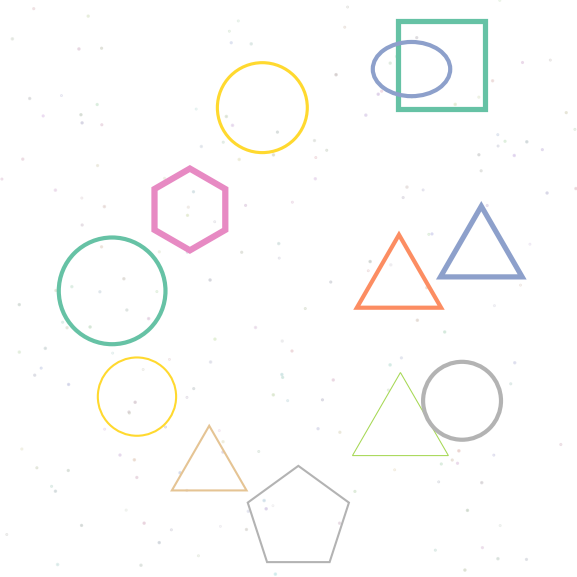[{"shape": "circle", "thickness": 2, "radius": 0.46, "center": [0.194, 0.495]}, {"shape": "square", "thickness": 2.5, "radius": 0.38, "center": [0.764, 0.886]}, {"shape": "triangle", "thickness": 2, "radius": 0.42, "center": [0.691, 0.508]}, {"shape": "triangle", "thickness": 2.5, "radius": 0.41, "center": [0.833, 0.56]}, {"shape": "oval", "thickness": 2, "radius": 0.34, "center": [0.713, 0.88]}, {"shape": "hexagon", "thickness": 3, "radius": 0.35, "center": [0.329, 0.636]}, {"shape": "triangle", "thickness": 0.5, "radius": 0.48, "center": [0.693, 0.258]}, {"shape": "circle", "thickness": 1.5, "radius": 0.39, "center": [0.454, 0.813]}, {"shape": "circle", "thickness": 1, "radius": 0.34, "center": [0.237, 0.312]}, {"shape": "triangle", "thickness": 1, "radius": 0.37, "center": [0.362, 0.187]}, {"shape": "circle", "thickness": 2, "radius": 0.34, "center": [0.8, 0.305]}, {"shape": "pentagon", "thickness": 1, "radius": 0.46, "center": [0.517, 0.1]}]